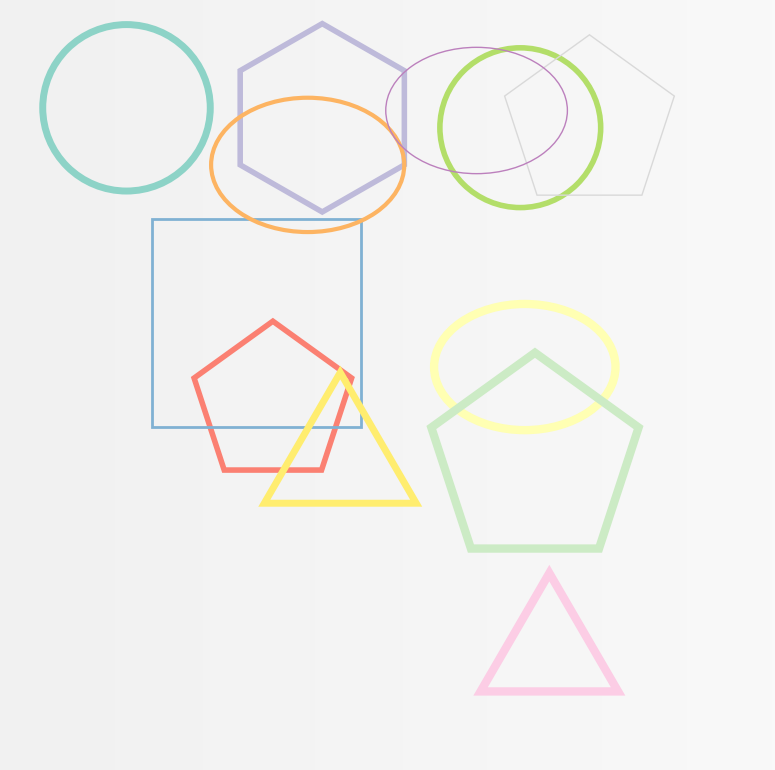[{"shape": "circle", "thickness": 2.5, "radius": 0.54, "center": [0.163, 0.86]}, {"shape": "oval", "thickness": 3, "radius": 0.59, "center": [0.677, 0.523]}, {"shape": "hexagon", "thickness": 2, "radius": 0.61, "center": [0.416, 0.847]}, {"shape": "pentagon", "thickness": 2, "radius": 0.53, "center": [0.352, 0.476]}, {"shape": "square", "thickness": 1, "radius": 0.68, "center": [0.331, 0.581]}, {"shape": "oval", "thickness": 1.5, "radius": 0.62, "center": [0.397, 0.786]}, {"shape": "circle", "thickness": 2, "radius": 0.52, "center": [0.671, 0.834]}, {"shape": "triangle", "thickness": 3, "radius": 0.51, "center": [0.709, 0.153]}, {"shape": "pentagon", "thickness": 0.5, "radius": 0.58, "center": [0.761, 0.84]}, {"shape": "oval", "thickness": 0.5, "radius": 0.59, "center": [0.615, 0.856]}, {"shape": "pentagon", "thickness": 3, "radius": 0.7, "center": [0.69, 0.401]}, {"shape": "triangle", "thickness": 2.5, "radius": 0.57, "center": [0.439, 0.403]}]